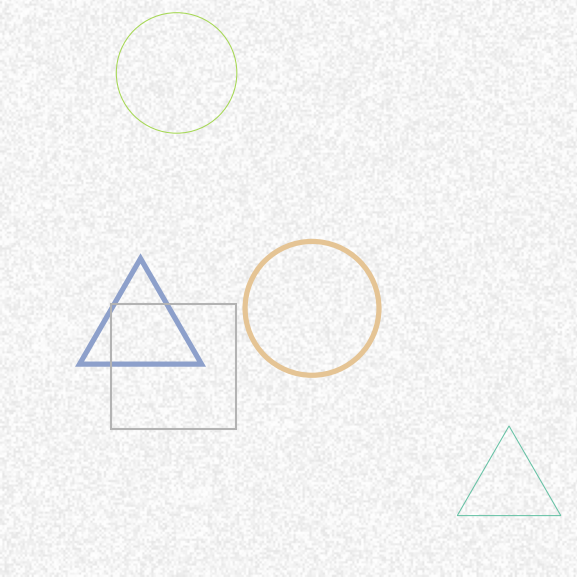[{"shape": "triangle", "thickness": 0.5, "radius": 0.52, "center": [0.881, 0.158]}, {"shape": "triangle", "thickness": 2.5, "radius": 0.61, "center": [0.243, 0.43]}, {"shape": "circle", "thickness": 0.5, "radius": 0.52, "center": [0.306, 0.873]}, {"shape": "circle", "thickness": 2.5, "radius": 0.58, "center": [0.54, 0.465]}, {"shape": "square", "thickness": 1, "radius": 0.54, "center": [0.301, 0.365]}]